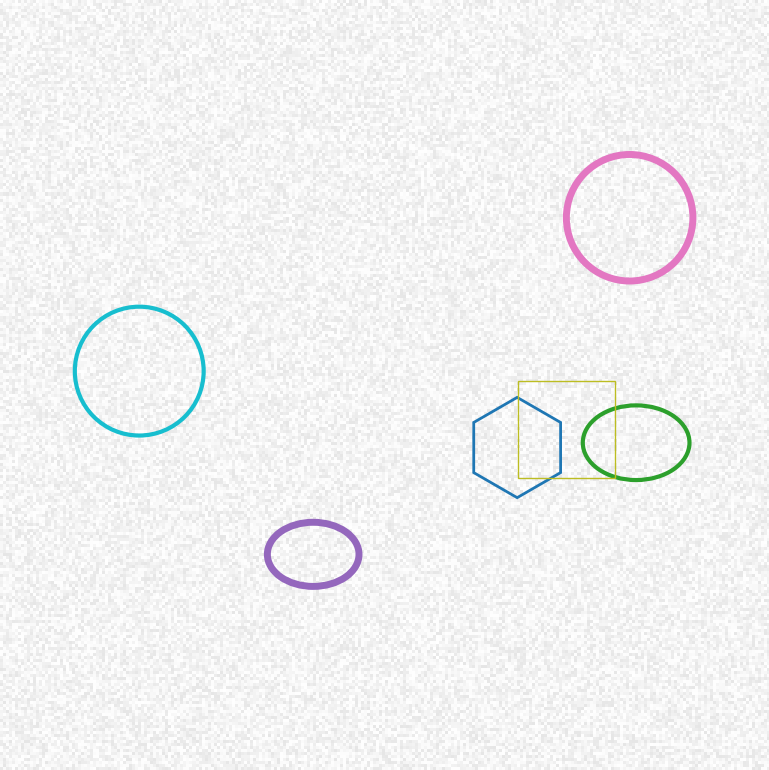[{"shape": "hexagon", "thickness": 1, "radius": 0.33, "center": [0.672, 0.419]}, {"shape": "oval", "thickness": 1.5, "radius": 0.35, "center": [0.826, 0.425]}, {"shape": "oval", "thickness": 2.5, "radius": 0.3, "center": [0.407, 0.28]}, {"shape": "circle", "thickness": 2.5, "radius": 0.41, "center": [0.818, 0.717]}, {"shape": "square", "thickness": 0.5, "radius": 0.32, "center": [0.736, 0.442]}, {"shape": "circle", "thickness": 1.5, "radius": 0.42, "center": [0.181, 0.518]}]